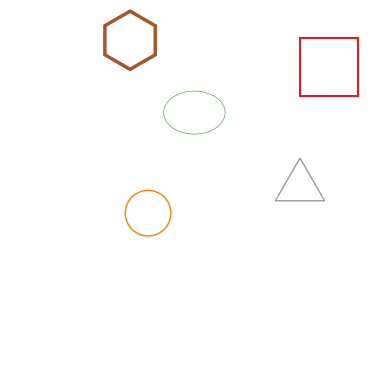[{"shape": "square", "thickness": 1.5, "radius": 0.38, "center": [0.855, 0.826]}, {"shape": "oval", "thickness": 0.5, "radius": 0.4, "center": [0.505, 0.708]}, {"shape": "circle", "thickness": 1, "radius": 0.3, "center": [0.385, 0.446]}, {"shape": "hexagon", "thickness": 2.5, "radius": 0.38, "center": [0.338, 0.895]}, {"shape": "triangle", "thickness": 1, "radius": 0.37, "center": [0.779, 0.515]}]